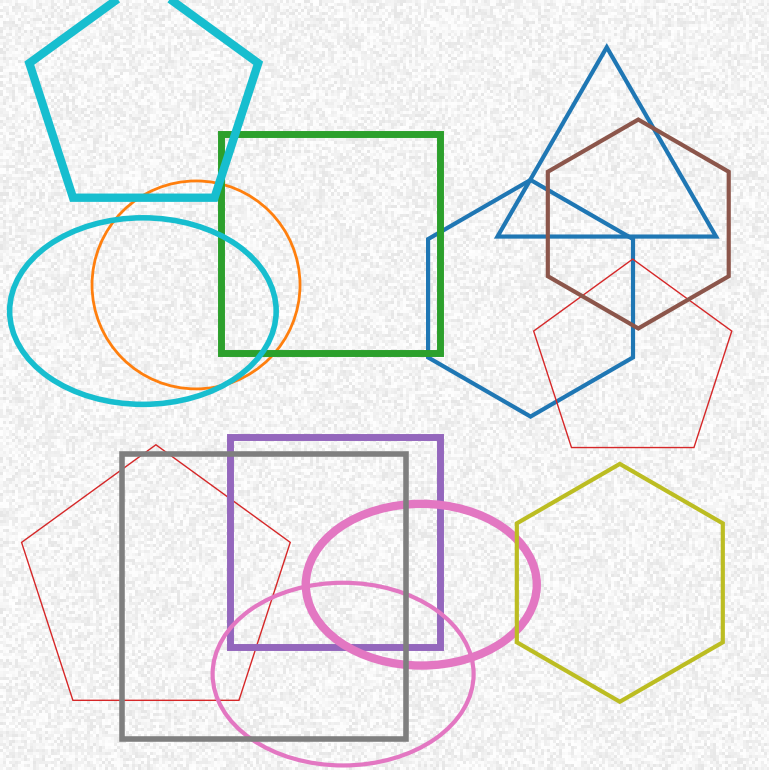[{"shape": "triangle", "thickness": 1.5, "radius": 0.82, "center": [0.788, 0.775]}, {"shape": "hexagon", "thickness": 1.5, "radius": 0.77, "center": [0.689, 0.613]}, {"shape": "circle", "thickness": 1, "radius": 0.68, "center": [0.255, 0.63]}, {"shape": "square", "thickness": 2.5, "radius": 0.71, "center": [0.429, 0.684]}, {"shape": "pentagon", "thickness": 0.5, "radius": 0.92, "center": [0.202, 0.239]}, {"shape": "pentagon", "thickness": 0.5, "radius": 0.68, "center": [0.822, 0.528]}, {"shape": "square", "thickness": 2.5, "radius": 0.68, "center": [0.435, 0.296]}, {"shape": "hexagon", "thickness": 1.5, "radius": 0.68, "center": [0.829, 0.709]}, {"shape": "oval", "thickness": 1.5, "radius": 0.85, "center": [0.446, 0.125]}, {"shape": "oval", "thickness": 3, "radius": 0.75, "center": [0.547, 0.241]}, {"shape": "square", "thickness": 2, "radius": 0.92, "center": [0.343, 0.226]}, {"shape": "hexagon", "thickness": 1.5, "radius": 0.77, "center": [0.805, 0.243]}, {"shape": "pentagon", "thickness": 3, "radius": 0.78, "center": [0.187, 0.87]}, {"shape": "oval", "thickness": 2, "radius": 0.87, "center": [0.186, 0.596]}]